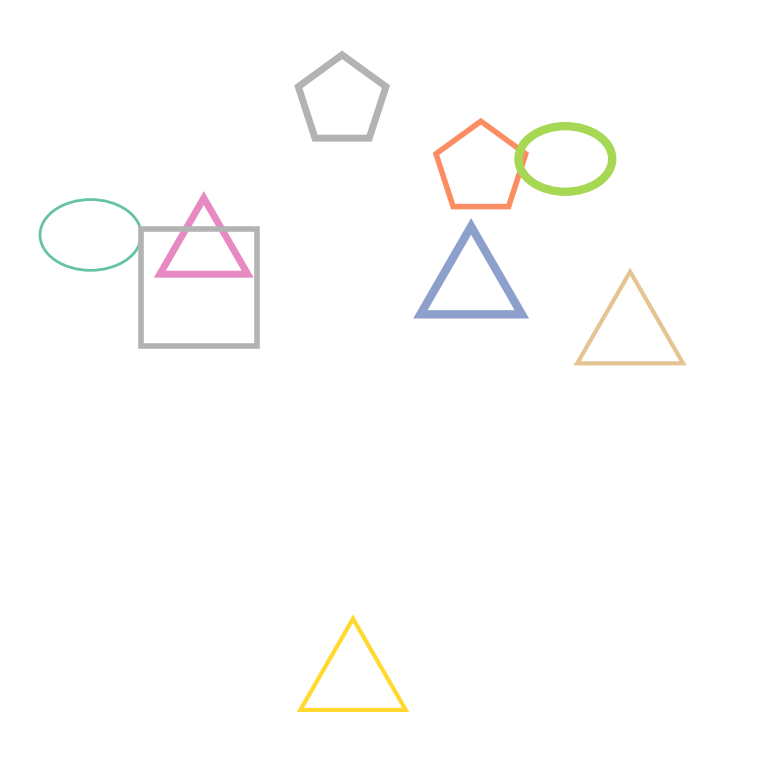[{"shape": "oval", "thickness": 1, "radius": 0.33, "center": [0.118, 0.695]}, {"shape": "pentagon", "thickness": 2, "radius": 0.31, "center": [0.624, 0.781]}, {"shape": "triangle", "thickness": 3, "radius": 0.38, "center": [0.612, 0.63]}, {"shape": "triangle", "thickness": 2.5, "radius": 0.33, "center": [0.265, 0.677]}, {"shape": "oval", "thickness": 3, "radius": 0.3, "center": [0.734, 0.794]}, {"shape": "triangle", "thickness": 1.5, "radius": 0.4, "center": [0.458, 0.118]}, {"shape": "triangle", "thickness": 1.5, "radius": 0.4, "center": [0.818, 0.568]}, {"shape": "square", "thickness": 2, "radius": 0.38, "center": [0.258, 0.627]}, {"shape": "pentagon", "thickness": 2.5, "radius": 0.3, "center": [0.444, 0.869]}]